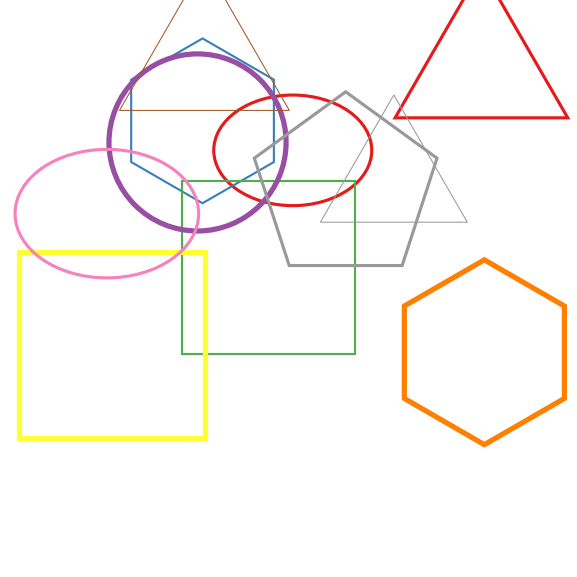[{"shape": "triangle", "thickness": 1.5, "radius": 0.86, "center": [0.834, 0.881]}, {"shape": "oval", "thickness": 1.5, "radius": 0.68, "center": [0.507, 0.739]}, {"shape": "hexagon", "thickness": 1, "radius": 0.71, "center": [0.351, 0.79]}, {"shape": "square", "thickness": 1, "radius": 0.75, "center": [0.465, 0.536]}, {"shape": "circle", "thickness": 2.5, "radius": 0.77, "center": [0.342, 0.752]}, {"shape": "hexagon", "thickness": 2.5, "radius": 0.8, "center": [0.839, 0.389]}, {"shape": "square", "thickness": 2.5, "radius": 0.8, "center": [0.194, 0.402]}, {"shape": "triangle", "thickness": 0.5, "radius": 0.85, "center": [0.354, 0.893]}, {"shape": "oval", "thickness": 1.5, "radius": 0.79, "center": [0.185, 0.629]}, {"shape": "triangle", "thickness": 0.5, "radius": 0.73, "center": [0.682, 0.688]}, {"shape": "pentagon", "thickness": 1.5, "radius": 0.83, "center": [0.599, 0.674]}]